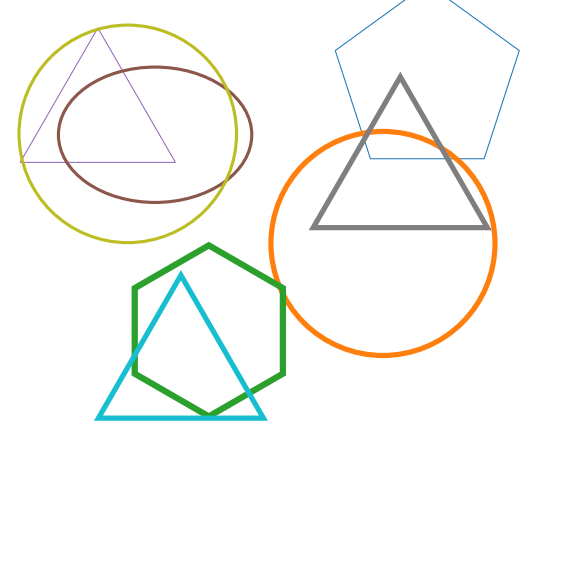[{"shape": "pentagon", "thickness": 0.5, "radius": 0.84, "center": [0.74, 0.86]}, {"shape": "circle", "thickness": 2.5, "radius": 0.97, "center": [0.663, 0.578]}, {"shape": "hexagon", "thickness": 3, "radius": 0.74, "center": [0.362, 0.426]}, {"shape": "triangle", "thickness": 0.5, "radius": 0.78, "center": [0.169, 0.796]}, {"shape": "oval", "thickness": 1.5, "radius": 0.84, "center": [0.269, 0.766]}, {"shape": "triangle", "thickness": 2.5, "radius": 0.87, "center": [0.693, 0.692]}, {"shape": "circle", "thickness": 1.5, "radius": 0.94, "center": [0.221, 0.767]}, {"shape": "triangle", "thickness": 2.5, "radius": 0.82, "center": [0.313, 0.358]}]